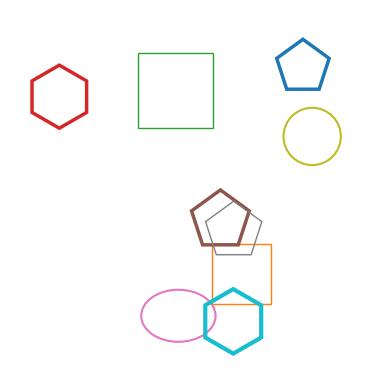[{"shape": "pentagon", "thickness": 2.5, "radius": 0.36, "center": [0.787, 0.826]}, {"shape": "square", "thickness": 1, "radius": 0.38, "center": [0.628, 0.288]}, {"shape": "square", "thickness": 1, "radius": 0.48, "center": [0.456, 0.765]}, {"shape": "hexagon", "thickness": 2.5, "radius": 0.41, "center": [0.154, 0.749]}, {"shape": "pentagon", "thickness": 2.5, "radius": 0.39, "center": [0.572, 0.428]}, {"shape": "oval", "thickness": 1.5, "radius": 0.48, "center": [0.463, 0.18]}, {"shape": "pentagon", "thickness": 1, "radius": 0.38, "center": [0.607, 0.401]}, {"shape": "circle", "thickness": 1.5, "radius": 0.37, "center": [0.811, 0.646]}, {"shape": "hexagon", "thickness": 3, "radius": 0.42, "center": [0.606, 0.165]}]